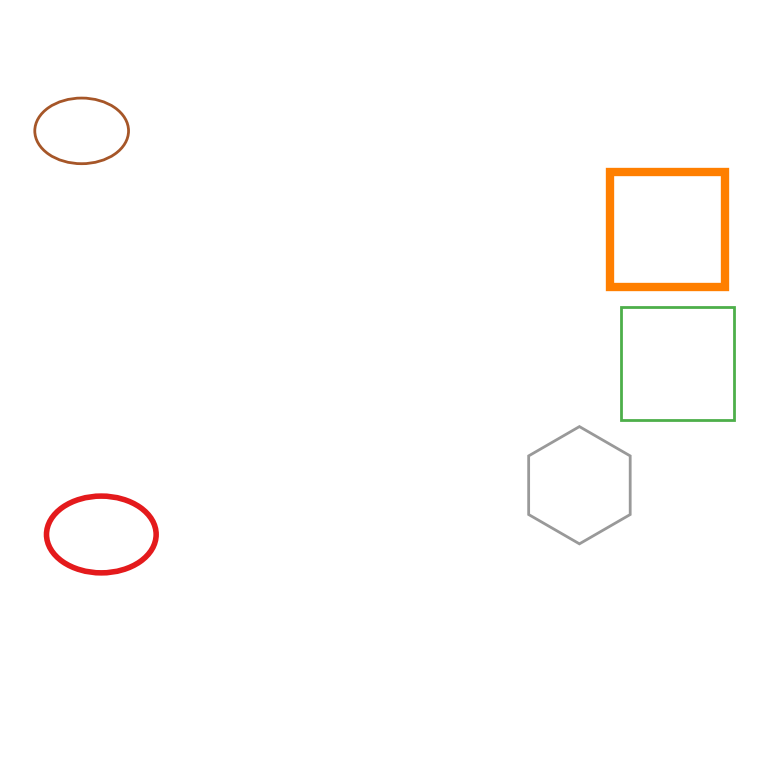[{"shape": "oval", "thickness": 2, "radius": 0.36, "center": [0.132, 0.306]}, {"shape": "square", "thickness": 1, "radius": 0.37, "center": [0.88, 0.528]}, {"shape": "square", "thickness": 3, "radius": 0.37, "center": [0.866, 0.702]}, {"shape": "oval", "thickness": 1, "radius": 0.3, "center": [0.106, 0.83]}, {"shape": "hexagon", "thickness": 1, "radius": 0.38, "center": [0.753, 0.37]}]